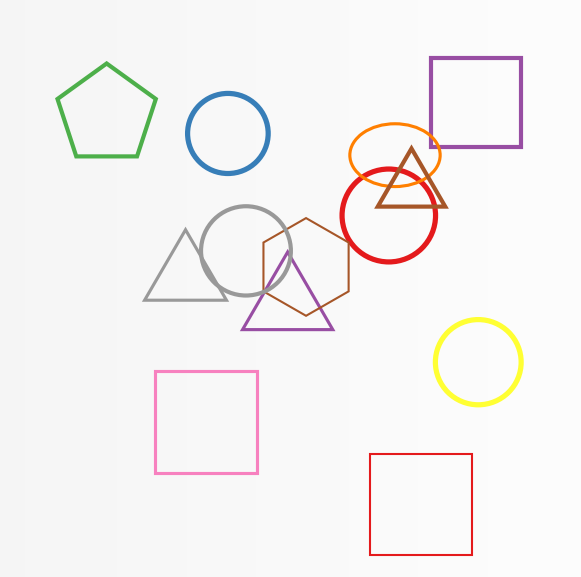[{"shape": "square", "thickness": 1, "radius": 0.44, "center": [0.723, 0.126]}, {"shape": "circle", "thickness": 2.5, "radius": 0.4, "center": [0.669, 0.626]}, {"shape": "circle", "thickness": 2.5, "radius": 0.35, "center": [0.392, 0.768]}, {"shape": "pentagon", "thickness": 2, "radius": 0.44, "center": [0.183, 0.8]}, {"shape": "triangle", "thickness": 1.5, "radius": 0.45, "center": [0.495, 0.473]}, {"shape": "square", "thickness": 2, "radius": 0.39, "center": [0.819, 0.821]}, {"shape": "oval", "thickness": 1.5, "radius": 0.39, "center": [0.68, 0.73]}, {"shape": "circle", "thickness": 2.5, "radius": 0.37, "center": [0.823, 0.372]}, {"shape": "hexagon", "thickness": 1, "radius": 0.42, "center": [0.527, 0.537]}, {"shape": "triangle", "thickness": 2, "radius": 0.34, "center": [0.708, 0.675]}, {"shape": "square", "thickness": 1.5, "radius": 0.44, "center": [0.354, 0.268]}, {"shape": "triangle", "thickness": 1.5, "radius": 0.41, "center": [0.319, 0.52]}, {"shape": "circle", "thickness": 2, "radius": 0.39, "center": [0.423, 0.565]}]